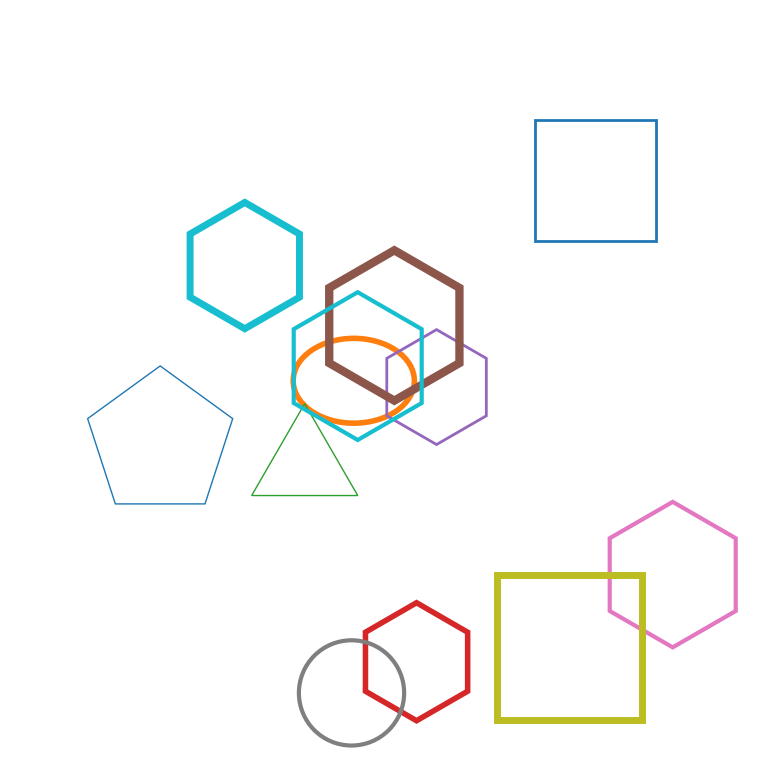[{"shape": "square", "thickness": 1, "radius": 0.39, "center": [0.774, 0.766]}, {"shape": "pentagon", "thickness": 0.5, "radius": 0.5, "center": [0.208, 0.426]}, {"shape": "oval", "thickness": 2, "radius": 0.39, "center": [0.459, 0.505]}, {"shape": "triangle", "thickness": 0.5, "radius": 0.4, "center": [0.396, 0.396]}, {"shape": "hexagon", "thickness": 2, "radius": 0.38, "center": [0.541, 0.141]}, {"shape": "hexagon", "thickness": 1, "radius": 0.37, "center": [0.567, 0.497]}, {"shape": "hexagon", "thickness": 3, "radius": 0.49, "center": [0.512, 0.577]}, {"shape": "hexagon", "thickness": 1.5, "radius": 0.47, "center": [0.874, 0.254]}, {"shape": "circle", "thickness": 1.5, "radius": 0.34, "center": [0.457, 0.1]}, {"shape": "square", "thickness": 2.5, "radius": 0.47, "center": [0.74, 0.159]}, {"shape": "hexagon", "thickness": 1.5, "radius": 0.48, "center": [0.465, 0.525]}, {"shape": "hexagon", "thickness": 2.5, "radius": 0.41, "center": [0.318, 0.655]}]